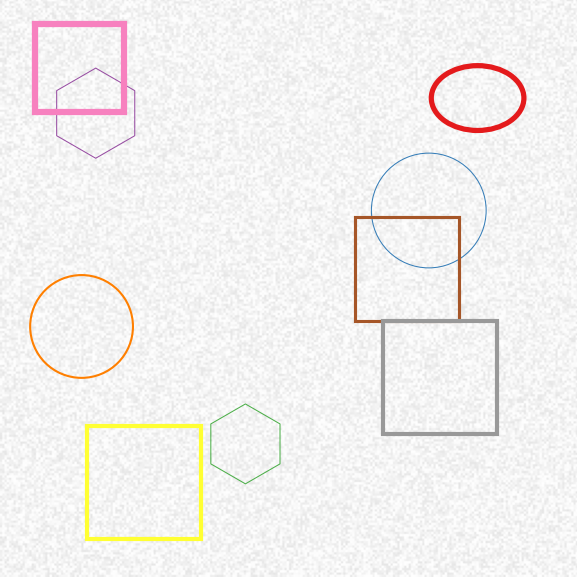[{"shape": "oval", "thickness": 2.5, "radius": 0.4, "center": [0.827, 0.829]}, {"shape": "circle", "thickness": 0.5, "radius": 0.5, "center": [0.742, 0.635]}, {"shape": "hexagon", "thickness": 0.5, "radius": 0.35, "center": [0.425, 0.23]}, {"shape": "hexagon", "thickness": 0.5, "radius": 0.39, "center": [0.166, 0.803]}, {"shape": "circle", "thickness": 1, "radius": 0.44, "center": [0.141, 0.434]}, {"shape": "square", "thickness": 2, "radius": 0.49, "center": [0.249, 0.163]}, {"shape": "square", "thickness": 1.5, "radius": 0.45, "center": [0.705, 0.534]}, {"shape": "square", "thickness": 3, "radius": 0.38, "center": [0.138, 0.881]}, {"shape": "square", "thickness": 2, "radius": 0.49, "center": [0.762, 0.346]}]